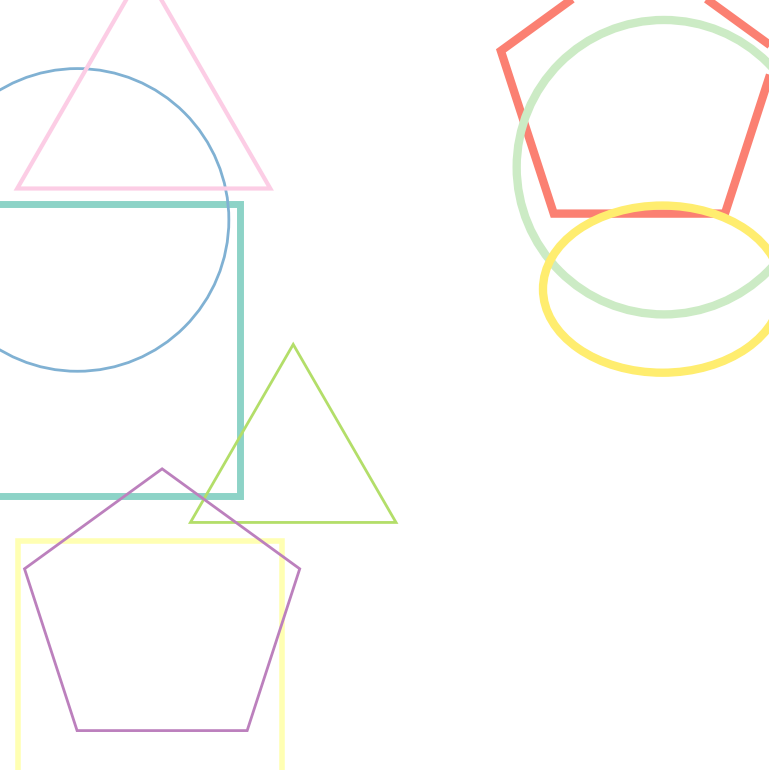[{"shape": "square", "thickness": 2.5, "radius": 0.95, "center": [0.122, 0.545]}, {"shape": "square", "thickness": 2, "radius": 0.86, "center": [0.195, 0.126]}, {"shape": "pentagon", "thickness": 3, "radius": 0.95, "center": [0.83, 0.876]}, {"shape": "circle", "thickness": 1, "radius": 0.98, "center": [0.101, 0.714]}, {"shape": "triangle", "thickness": 1, "radius": 0.77, "center": [0.381, 0.399]}, {"shape": "triangle", "thickness": 1.5, "radius": 0.95, "center": [0.187, 0.85]}, {"shape": "pentagon", "thickness": 1, "radius": 0.94, "center": [0.211, 0.203]}, {"shape": "circle", "thickness": 3, "radius": 0.96, "center": [0.862, 0.783]}, {"shape": "oval", "thickness": 3, "radius": 0.78, "center": [0.86, 0.625]}]